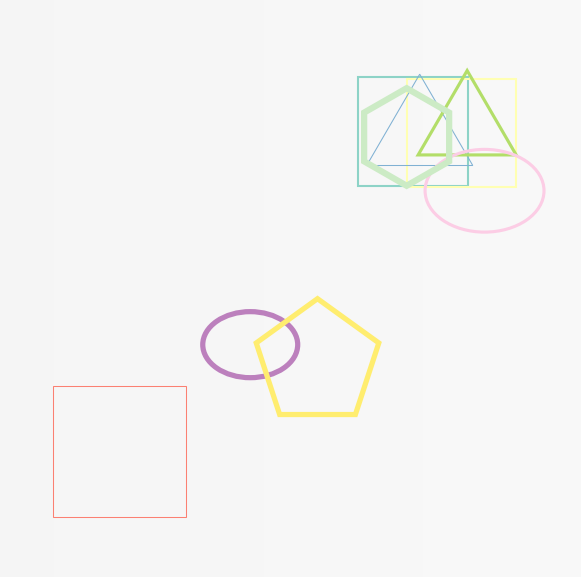[{"shape": "square", "thickness": 1, "radius": 0.48, "center": [0.71, 0.771]}, {"shape": "square", "thickness": 1, "radius": 0.47, "center": [0.794, 0.769]}, {"shape": "square", "thickness": 0.5, "radius": 0.57, "center": [0.206, 0.218]}, {"shape": "triangle", "thickness": 0.5, "radius": 0.53, "center": [0.722, 0.765]}, {"shape": "triangle", "thickness": 1.5, "radius": 0.49, "center": [0.804, 0.78]}, {"shape": "oval", "thickness": 1.5, "radius": 0.51, "center": [0.834, 0.669]}, {"shape": "oval", "thickness": 2.5, "radius": 0.41, "center": [0.431, 0.402]}, {"shape": "hexagon", "thickness": 3, "radius": 0.42, "center": [0.7, 0.762]}, {"shape": "pentagon", "thickness": 2.5, "radius": 0.55, "center": [0.546, 0.371]}]